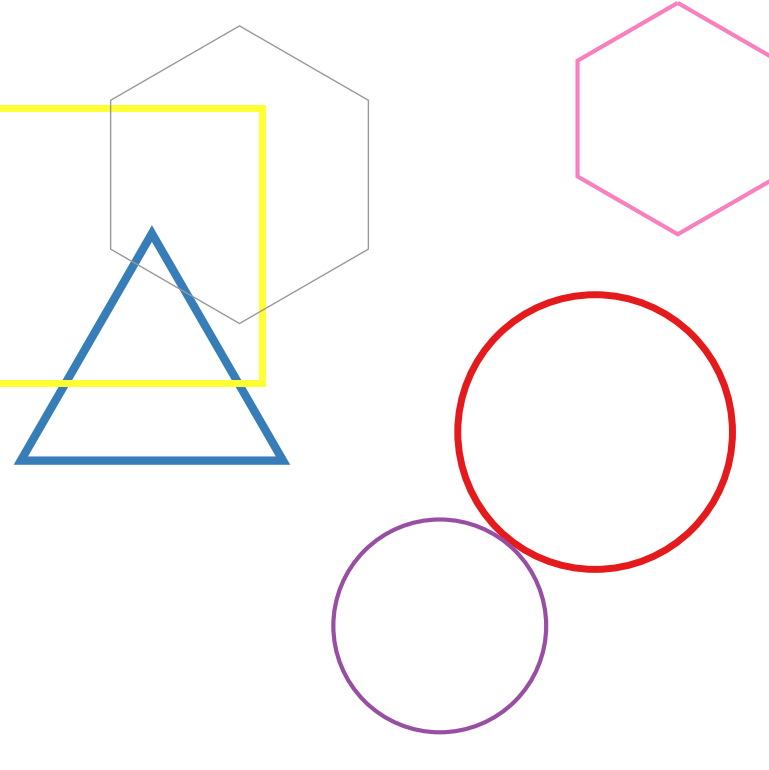[{"shape": "circle", "thickness": 2.5, "radius": 0.89, "center": [0.773, 0.439]}, {"shape": "triangle", "thickness": 3, "radius": 0.98, "center": [0.197, 0.5]}, {"shape": "circle", "thickness": 1.5, "radius": 0.69, "center": [0.571, 0.187]}, {"shape": "square", "thickness": 2.5, "radius": 0.89, "center": [0.163, 0.681]}, {"shape": "hexagon", "thickness": 1.5, "radius": 0.75, "center": [0.88, 0.846]}, {"shape": "hexagon", "thickness": 0.5, "radius": 0.97, "center": [0.311, 0.773]}]